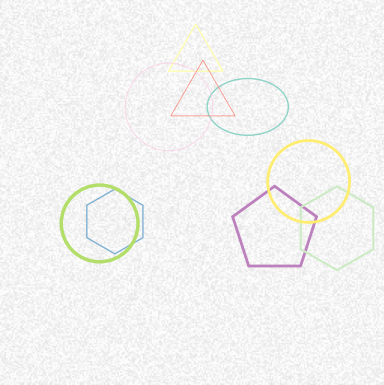[{"shape": "oval", "thickness": 1, "radius": 0.53, "center": [0.644, 0.722]}, {"shape": "triangle", "thickness": 1, "radius": 0.41, "center": [0.508, 0.856]}, {"shape": "triangle", "thickness": 0.5, "radius": 0.48, "center": [0.527, 0.747]}, {"shape": "hexagon", "thickness": 1, "radius": 0.42, "center": [0.298, 0.425]}, {"shape": "circle", "thickness": 2.5, "radius": 0.5, "center": [0.259, 0.42]}, {"shape": "circle", "thickness": 0.5, "radius": 0.57, "center": [0.439, 0.722]}, {"shape": "pentagon", "thickness": 2, "radius": 0.57, "center": [0.713, 0.402]}, {"shape": "hexagon", "thickness": 1.5, "radius": 0.54, "center": [0.875, 0.407]}, {"shape": "circle", "thickness": 2, "radius": 0.53, "center": [0.802, 0.529]}]